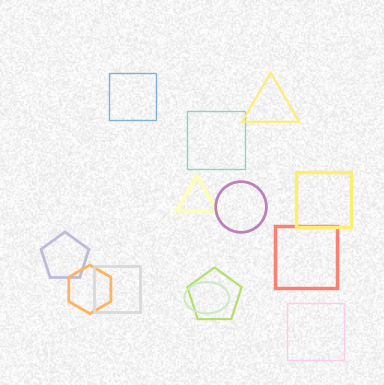[{"shape": "square", "thickness": 1, "radius": 0.38, "center": [0.561, 0.637]}, {"shape": "triangle", "thickness": 2.5, "radius": 0.3, "center": [0.511, 0.483]}, {"shape": "pentagon", "thickness": 2, "radius": 0.33, "center": [0.169, 0.332]}, {"shape": "square", "thickness": 2.5, "radius": 0.4, "center": [0.795, 0.333]}, {"shape": "square", "thickness": 1, "radius": 0.3, "center": [0.344, 0.749]}, {"shape": "hexagon", "thickness": 2, "radius": 0.32, "center": [0.233, 0.248]}, {"shape": "pentagon", "thickness": 1.5, "radius": 0.37, "center": [0.557, 0.231]}, {"shape": "square", "thickness": 1, "radius": 0.37, "center": [0.819, 0.14]}, {"shape": "square", "thickness": 2, "radius": 0.3, "center": [0.303, 0.25]}, {"shape": "circle", "thickness": 2, "radius": 0.33, "center": [0.626, 0.462]}, {"shape": "oval", "thickness": 1.5, "radius": 0.29, "center": [0.537, 0.227]}, {"shape": "square", "thickness": 2.5, "radius": 0.36, "center": [0.84, 0.481]}, {"shape": "triangle", "thickness": 1.5, "radius": 0.43, "center": [0.703, 0.727]}]